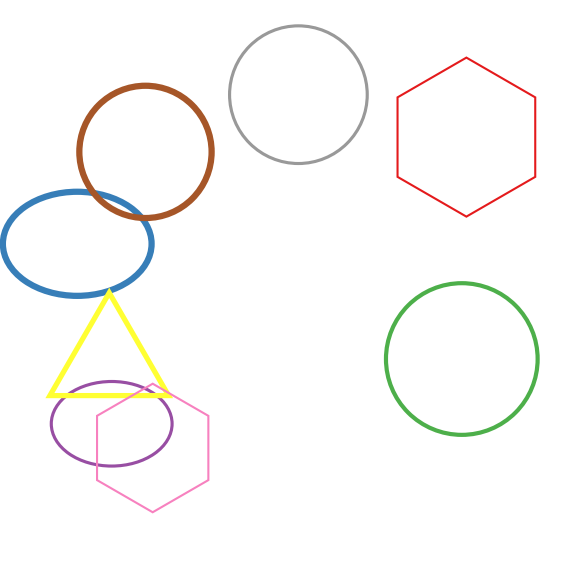[{"shape": "hexagon", "thickness": 1, "radius": 0.69, "center": [0.808, 0.762]}, {"shape": "oval", "thickness": 3, "radius": 0.64, "center": [0.134, 0.577]}, {"shape": "circle", "thickness": 2, "radius": 0.66, "center": [0.8, 0.377]}, {"shape": "oval", "thickness": 1.5, "radius": 0.52, "center": [0.193, 0.265]}, {"shape": "triangle", "thickness": 2.5, "radius": 0.59, "center": [0.189, 0.373]}, {"shape": "circle", "thickness": 3, "radius": 0.57, "center": [0.252, 0.736]}, {"shape": "hexagon", "thickness": 1, "radius": 0.56, "center": [0.264, 0.223]}, {"shape": "circle", "thickness": 1.5, "radius": 0.6, "center": [0.517, 0.835]}]